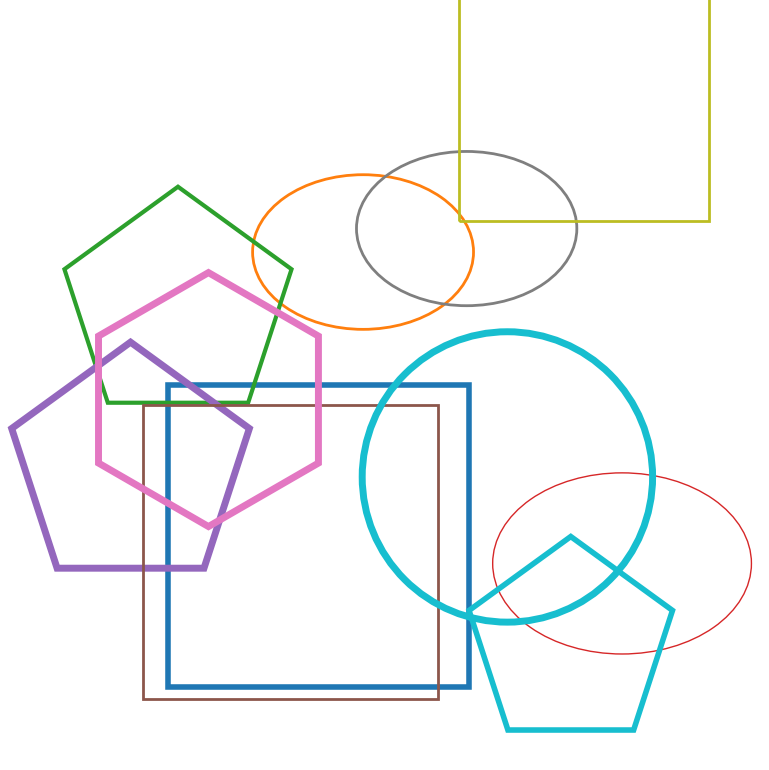[{"shape": "square", "thickness": 2, "radius": 0.98, "center": [0.414, 0.304]}, {"shape": "oval", "thickness": 1, "radius": 0.72, "center": [0.472, 0.673]}, {"shape": "pentagon", "thickness": 1.5, "radius": 0.78, "center": [0.231, 0.602]}, {"shape": "oval", "thickness": 0.5, "radius": 0.84, "center": [0.808, 0.268]}, {"shape": "pentagon", "thickness": 2.5, "radius": 0.81, "center": [0.17, 0.393]}, {"shape": "square", "thickness": 1, "radius": 0.96, "center": [0.378, 0.283]}, {"shape": "hexagon", "thickness": 2.5, "radius": 0.82, "center": [0.271, 0.481]}, {"shape": "oval", "thickness": 1, "radius": 0.72, "center": [0.606, 0.703]}, {"shape": "square", "thickness": 1, "radius": 0.81, "center": [0.759, 0.876]}, {"shape": "circle", "thickness": 2.5, "radius": 0.94, "center": [0.659, 0.381]}, {"shape": "pentagon", "thickness": 2, "radius": 0.69, "center": [0.741, 0.164]}]